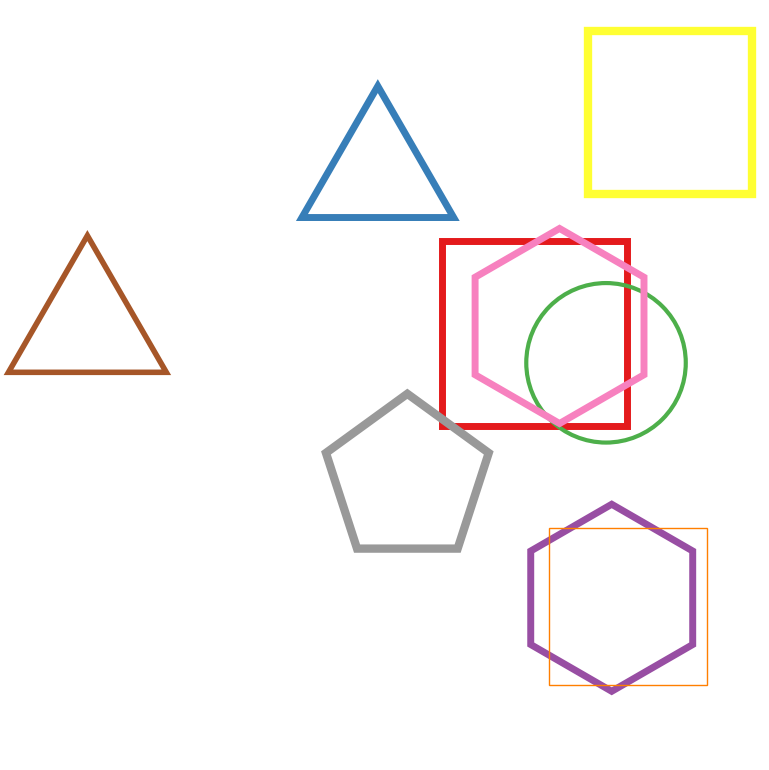[{"shape": "square", "thickness": 2.5, "radius": 0.6, "center": [0.694, 0.567]}, {"shape": "triangle", "thickness": 2.5, "radius": 0.57, "center": [0.491, 0.774]}, {"shape": "circle", "thickness": 1.5, "radius": 0.52, "center": [0.787, 0.529]}, {"shape": "hexagon", "thickness": 2.5, "radius": 0.61, "center": [0.794, 0.224]}, {"shape": "square", "thickness": 0.5, "radius": 0.51, "center": [0.815, 0.212]}, {"shape": "square", "thickness": 3, "radius": 0.53, "center": [0.87, 0.854]}, {"shape": "triangle", "thickness": 2, "radius": 0.59, "center": [0.113, 0.576]}, {"shape": "hexagon", "thickness": 2.5, "radius": 0.63, "center": [0.727, 0.577]}, {"shape": "pentagon", "thickness": 3, "radius": 0.56, "center": [0.529, 0.377]}]